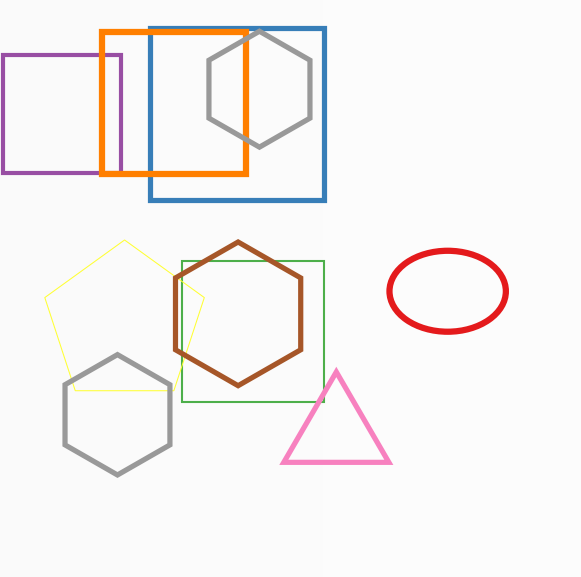[{"shape": "oval", "thickness": 3, "radius": 0.5, "center": [0.77, 0.495]}, {"shape": "square", "thickness": 2.5, "radius": 0.75, "center": [0.408, 0.802]}, {"shape": "square", "thickness": 1, "radius": 0.61, "center": [0.435, 0.425]}, {"shape": "square", "thickness": 2, "radius": 0.51, "center": [0.107, 0.802]}, {"shape": "square", "thickness": 3, "radius": 0.62, "center": [0.299, 0.821]}, {"shape": "pentagon", "thickness": 0.5, "radius": 0.72, "center": [0.214, 0.439]}, {"shape": "hexagon", "thickness": 2.5, "radius": 0.62, "center": [0.41, 0.456]}, {"shape": "triangle", "thickness": 2.5, "radius": 0.52, "center": [0.579, 0.251]}, {"shape": "hexagon", "thickness": 2.5, "radius": 0.5, "center": [0.446, 0.845]}, {"shape": "hexagon", "thickness": 2.5, "radius": 0.52, "center": [0.202, 0.281]}]